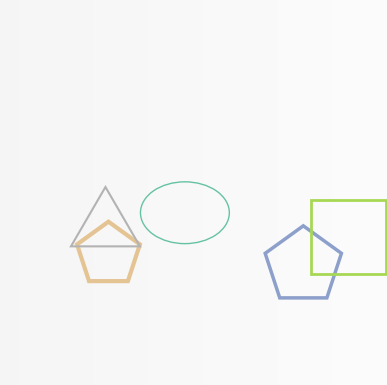[{"shape": "oval", "thickness": 1, "radius": 0.57, "center": [0.477, 0.447]}, {"shape": "pentagon", "thickness": 2.5, "radius": 0.52, "center": [0.783, 0.31]}, {"shape": "square", "thickness": 2, "radius": 0.48, "center": [0.899, 0.385]}, {"shape": "pentagon", "thickness": 3, "radius": 0.43, "center": [0.28, 0.339]}, {"shape": "triangle", "thickness": 1.5, "radius": 0.51, "center": [0.272, 0.411]}]